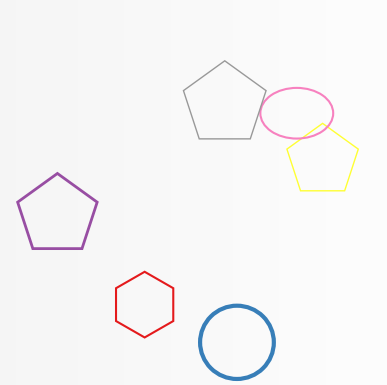[{"shape": "hexagon", "thickness": 1.5, "radius": 0.43, "center": [0.373, 0.209]}, {"shape": "circle", "thickness": 3, "radius": 0.48, "center": [0.612, 0.111]}, {"shape": "pentagon", "thickness": 2, "radius": 0.54, "center": [0.148, 0.442]}, {"shape": "pentagon", "thickness": 1, "radius": 0.48, "center": [0.833, 0.583]}, {"shape": "oval", "thickness": 1.5, "radius": 0.47, "center": [0.766, 0.706]}, {"shape": "pentagon", "thickness": 1, "radius": 0.56, "center": [0.58, 0.73]}]